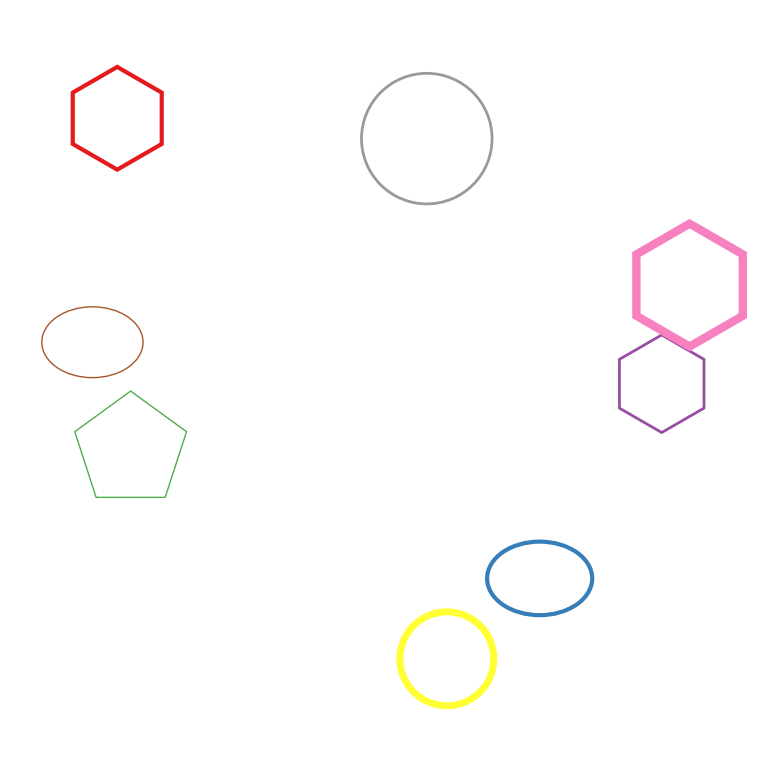[{"shape": "hexagon", "thickness": 1.5, "radius": 0.33, "center": [0.152, 0.846]}, {"shape": "oval", "thickness": 1.5, "radius": 0.34, "center": [0.701, 0.249]}, {"shape": "pentagon", "thickness": 0.5, "radius": 0.38, "center": [0.17, 0.416]}, {"shape": "hexagon", "thickness": 1, "radius": 0.32, "center": [0.859, 0.502]}, {"shape": "circle", "thickness": 2.5, "radius": 0.3, "center": [0.58, 0.144]}, {"shape": "oval", "thickness": 0.5, "radius": 0.33, "center": [0.12, 0.556]}, {"shape": "hexagon", "thickness": 3, "radius": 0.4, "center": [0.896, 0.63]}, {"shape": "circle", "thickness": 1, "radius": 0.42, "center": [0.554, 0.82]}]